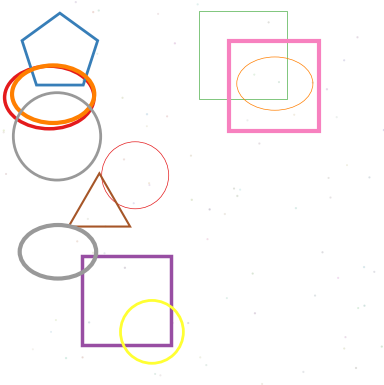[{"shape": "circle", "thickness": 0.5, "radius": 0.44, "center": [0.351, 0.545]}, {"shape": "oval", "thickness": 2.5, "radius": 0.58, "center": [0.128, 0.747]}, {"shape": "pentagon", "thickness": 2, "radius": 0.52, "center": [0.155, 0.863]}, {"shape": "square", "thickness": 0.5, "radius": 0.57, "center": [0.631, 0.858]}, {"shape": "square", "thickness": 2.5, "radius": 0.58, "center": [0.329, 0.219]}, {"shape": "oval", "thickness": 3, "radius": 0.53, "center": [0.138, 0.755]}, {"shape": "oval", "thickness": 0.5, "radius": 0.49, "center": [0.714, 0.783]}, {"shape": "circle", "thickness": 2, "radius": 0.41, "center": [0.395, 0.138]}, {"shape": "triangle", "thickness": 1.5, "radius": 0.46, "center": [0.258, 0.458]}, {"shape": "square", "thickness": 3, "radius": 0.58, "center": [0.711, 0.777]}, {"shape": "circle", "thickness": 2, "radius": 0.57, "center": [0.148, 0.646]}, {"shape": "oval", "thickness": 3, "radius": 0.5, "center": [0.15, 0.346]}]